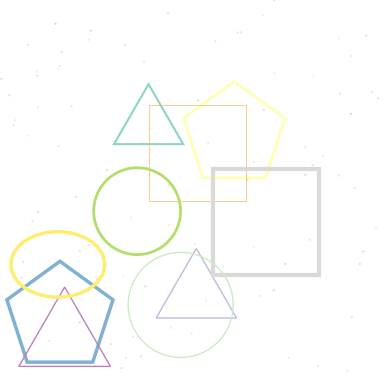[{"shape": "triangle", "thickness": 1.5, "radius": 0.52, "center": [0.386, 0.678]}, {"shape": "pentagon", "thickness": 2, "radius": 0.69, "center": [0.608, 0.65]}, {"shape": "triangle", "thickness": 1, "radius": 0.6, "center": [0.51, 0.234]}, {"shape": "pentagon", "thickness": 2.5, "radius": 0.72, "center": [0.156, 0.176]}, {"shape": "square", "thickness": 0.5, "radius": 0.63, "center": [0.513, 0.603]}, {"shape": "circle", "thickness": 2, "radius": 0.56, "center": [0.356, 0.451]}, {"shape": "square", "thickness": 3, "radius": 0.69, "center": [0.69, 0.423]}, {"shape": "triangle", "thickness": 1, "radius": 0.69, "center": [0.168, 0.117]}, {"shape": "circle", "thickness": 1, "radius": 0.68, "center": [0.469, 0.208]}, {"shape": "oval", "thickness": 2.5, "radius": 0.61, "center": [0.15, 0.313]}]